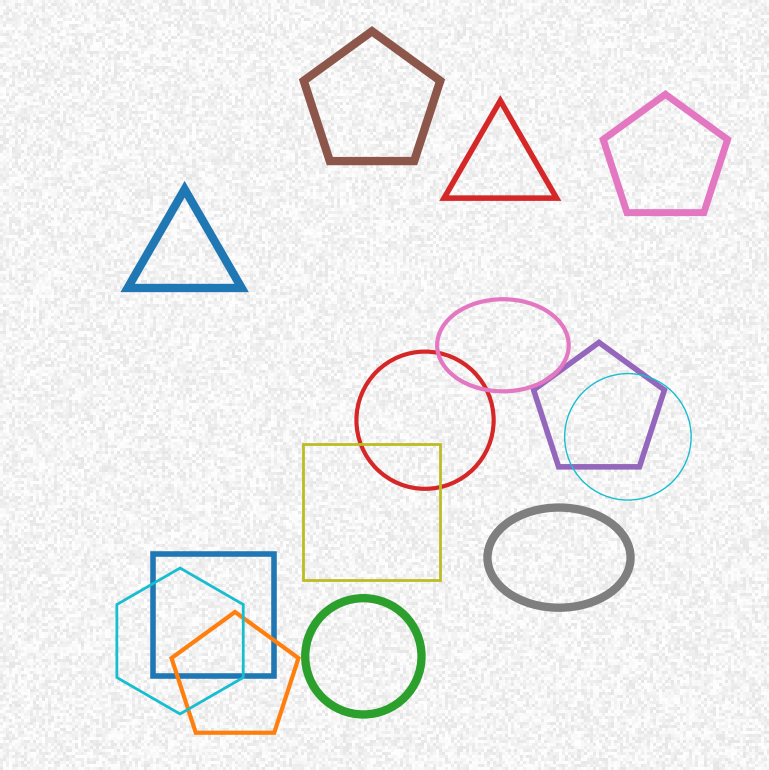[{"shape": "triangle", "thickness": 3, "radius": 0.43, "center": [0.24, 0.669]}, {"shape": "square", "thickness": 2, "radius": 0.39, "center": [0.277, 0.201]}, {"shape": "pentagon", "thickness": 1.5, "radius": 0.43, "center": [0.305, 0.119]}, {"shape": "circle", "thickness": 3, "radius": 0.38, "center": [0.472, 0.148]}, {"shape": "circle", "thickness": 1.5, "radius": 0.45, "center": [0.552, 0.454]}, {"shape": "triangle", "thickness": 2, "radius": 0.42, "center": [0.65, 0.785]}, {"shape": "pentagon", "thickness": 2, "radius": 0.45, "center": [0.778, 0.466]}, {"shape": "pentagon", "thickness": 3, "radius": 0.47, "center": [0.483, 0.866]}, {"shape": "oval", "thickness": 1.5, "radius": 0.43, "center": [0.653, 0.552]}, {"shape": "pentagon", "thickness": 2.5, "radius": 0.42, "center": [0.864, 0.793]}, {"shape": "oval", "thickness": 3, "radius": 0.46, "center": [0.726, 0.276]}, {"shape": "square", "thickness": 1, "radius": 0.44, "center": [0.482, 0.335]}, {"shape": "circle", "thickness": 0.5, "radius": 0.41, "center": [0.815, 0.433]}, {"shape": "hexagon", "thickness": 1, "radius": 0.47, "center": [0.234, 0.168]}]